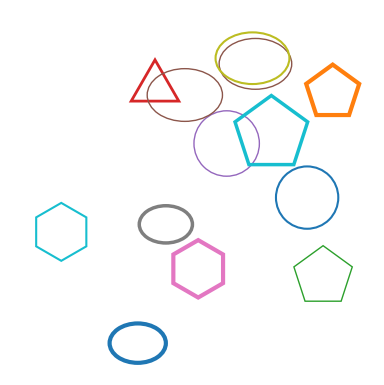[{"shape": "circle", "thickness": 1.5, "radius": 0.4, "center": [0.798, 0.487]}, {"shape": "oval", "thickness": 3, "radius": 0.37, "center": [0.358, 0.109]}, {"shape": "pentagon", "thickness": 3, "radius": 0.36, "center": [0.864, 0.76]}, {"shape": "pentagon", "thickness": 1, "radius": 0.4, "center": [0.839, 0.282]}, {"shape": "triangle", "thickness": 2, "radius": 0.36, "center": [0.403, 0.773]}, {"shape": "circle", "thickness": 1, "radius": 0.42, "center": [0.589, 0.627]}, {"shape": "oval", "thickness": 1, "radius": 0.49, "center": [0.48, 0.753]}, {"shape": "oval", "thickness": 1, "radius": 0.47, "center": [0.663, 0.834]}, {"shape": "hexagon", "thickness": 3, "radius": 0.37, "center": [0.515, 0.302]}, {"shape": "oval", "thickness": 2.5, "radius": 0.35, "center": [0.431, 0.417]}, {"shape": "oval", "thickness": 1.5, "radius": 0.48, "center": [0.656, 0.849]}, {"shape": "hexagon", "thickness": 1.5, "radius": 0.38, "center": [0.159, 0.398]}, {"shape": "pentagon", "thickness": 2.5, "radius": 0.5, "center": [0.705, 0.653]}]